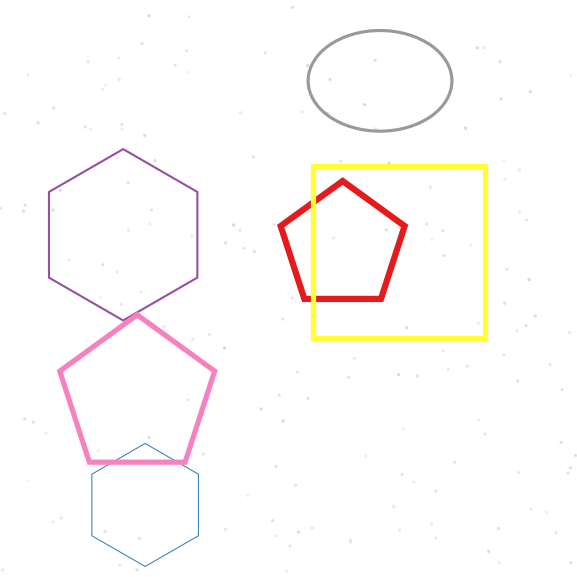[{"shape": "pentagon", "thickness": 3, "radius": 0.56, "center": [0.593, 0.573]}, {"shape": "hexagon", "thickness": 0.5, "radius": 0.53, "center": [0.251, 0.125]}, {"shape": "hexagon", "thickness": 1, "radius": 0.74, "center": [0.213, 0.593]}, {"shape": "square", "thickness": 2.5, "radius": 0.75, "center": [0.691, 0.563]}, {"shape": "pentagon", "thickness": 2.5, "radius": 0.71, "center": [0.238, 0.313]}, {"shape": "oval", "thickness": 1.5, "radius": 0.62, "center": [0.658, 0.859]}]